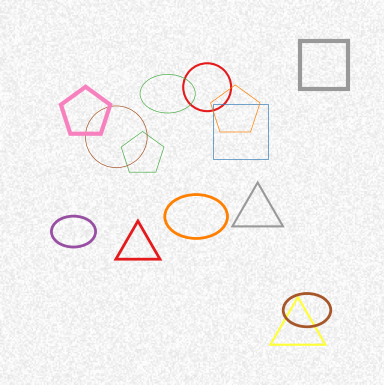[{"shape": "triangle", "thickness": 2, "radius": 0.33, "center": [0.358, 0.36]}, {"shape": "circle", "thickness": 1.5, "radius": 0.31, "center": [0.538, 0.773]}, {"shape": "square", "thickness": 0.5, "radius": 0.36, "center": [0.625, 0.658]}, {"shape": "pentagon", "thickness": 0.5, "radius": 0.29, "center": [0.37, 0.6]}, {"shape": "oval", "thickness": 0.5, "radius": 0.36, "center": [0.435, 0.757]}, {"shape": "oval", "thickness": 2, "radius": 0.29, "center": [0.191, 0.398]}, {"shape": "oval", "thickness": 2, "radius": 0.41, "center": [0.509, 0.438]}, {"shape": "pentagon", "thickness": 0.5, "radius": 0.34, "center": [0.611, 0.712]}, {"shape": "triangle", "thickness": 1.5, "radius": 0.41, "center": [0.774, 0.146]}, {"shape": "circle", "thickness": 0.5, "radius": 0.4, "center": [0.302, 0.645]}, {"shape": "oval", "thickness": 2, "radius": 0.31, "center": [0.797, 0.194]}, {"shape": "pentagon", "thickness": 3, "radius": 0.34, "center": [0.222, 0.707]}, {"shape": "triangle", "thickness": 1.5, "radius": 0.38, "center": [0.669, 0.45]}, {"shape": "square", "thickness": 3, "radius": 0.31, "center": [0.842, 0.831]}]